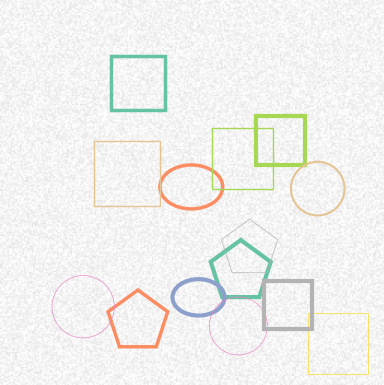[{"shape": "square", "thickness": 2.5, "radius": 0.35, "center": [0.359, 0.784]}, {"shape": "pentagon", "thickness": 3, "radius": 0.41, "center": [0.625, 0.295]}, {"shape": "oval", "thickness": 2.5, "radius": 0.41, "center": [0.497, 0.514]}, {"shape": "pentagon", "thickness": 2.5, "radius": 0.41, "center": [0.358, 0.165]}, {"shape": "oval", "thickness": 3, "radius": 0.34, "center": [0.516, 0.228]}, {"shape": "circle", "thickness": 0.5, "radius": 0.38, "center": [0.619, 0.153]}, {"shape": "circle", "thickness": 0.5, "radius": 0.4, "center": [0.216, 0.203]}, {"shape": "square", "thickness": 1, "radius": 0.4, "center": [0.63, 0.588]}, {"shape": "square", "thickness": 3, "radius": 0.32, "center": [0.729, 0.636]}, {"shape": "square", "thickness": 0.5, "radius": 0.39, "center": [0.878, 0.107]}, {"shape": "circle", "thickness": 1.5, "radius": 0.35, "center": [0.825, 0.51]}, {"shape": "square", "thickness": 1, "radius": 0.43, "center": [0.329, 0.549]}, {"shape": "pentagon", "thickness": 0.5, "radius": 0.38, "center": [0.648, 0.354]}, {"shape": "square", "thickness": 3, "radius": 0.31, "center": [0.749, 0.209]}]